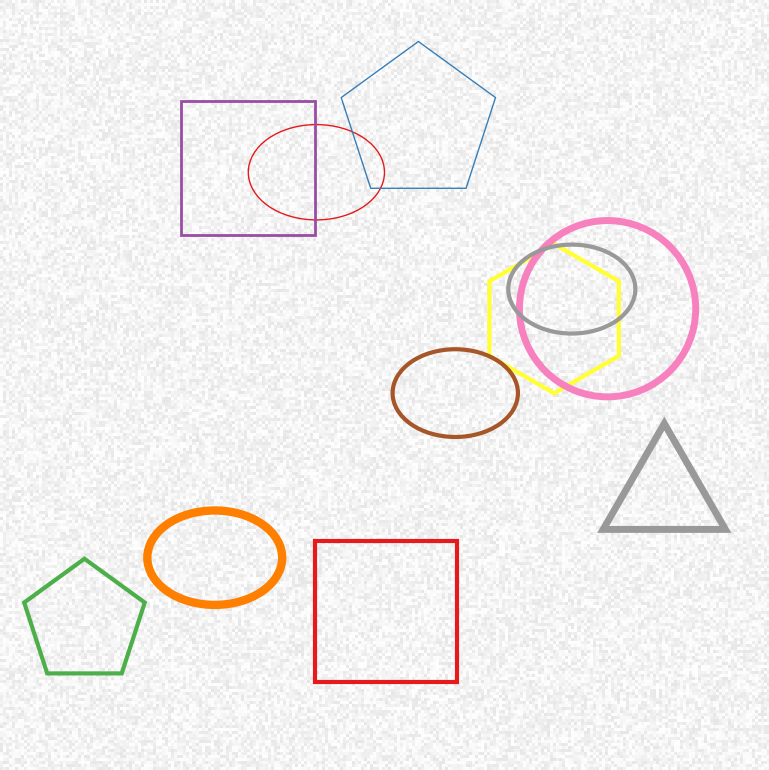[{"shape": "oval", "thickness": 0.5, "radius": 0.44, "center": [0.411, 0.776]}, {"shape": "square", "thickness": 1.5, "radius": 0.46, "center": [0.501, 0.205]}, {"shape": "pentagon", "thickness": 0.5, "radius": 0.53, "center": [0.543, 0.841]}, {"shape": "pentagon", "thickness": 1.5, "radius": 0.41, "center": [0.11, 0.192]}, {"shape": "square", "thickness": 1, "radius": 0.44, "center": [0.322, 0.782]}, {"shape": "oval", "thickness": 3, "radius": 0.44, "center": [0.279, 0.276]}, {"shape": "hexagon", "thickness": 1.5, "radius": 0.49, "center": [0.72, 0.586]}, {"shape": "oval", "thickness": 1.5, "radius": 0.41, "center": [0.591, 0.489]}, {"shape": "circle", "thickness": 2.5, "radius": 0.57, "center": [0.789, 0.599]}, {"shape": "oval", "thickness": 1.5, "radius": 0.41, "center": [0.743, 0.625]}, {"shape": "triangle", "thickness": 2.5, "radius": 0.46, "center": [0.863, 0.358]}]